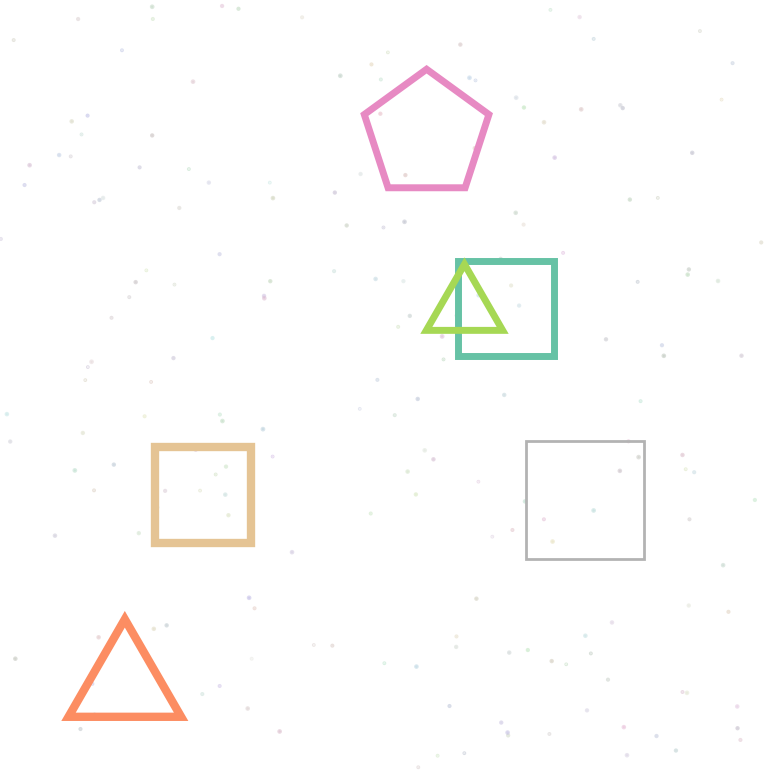[{"shape": "square", "thickness": 2.5, "radius": 0.31, "center": [0.657, 0.599]}, {"shape": "triangle", "thickness": 3, "radius": 0.42, "center": [0.162, 0.111]}, {"shape": "pentagon", "thickness": 2.5, "radius": 0.43, "center": [0.554, 0.825]}, {"shape": "triangle", "thickness": 2.5, "radius": 0.29, "center": [0.603, 0.6]}, {"shape": "square", "thickness": 3, "radius": 0.31, "center": [0.264, 0.357]}, {"shape": "square", "thickness": 1, "radius": 0.38, "center": [0.76, 0.35]}]